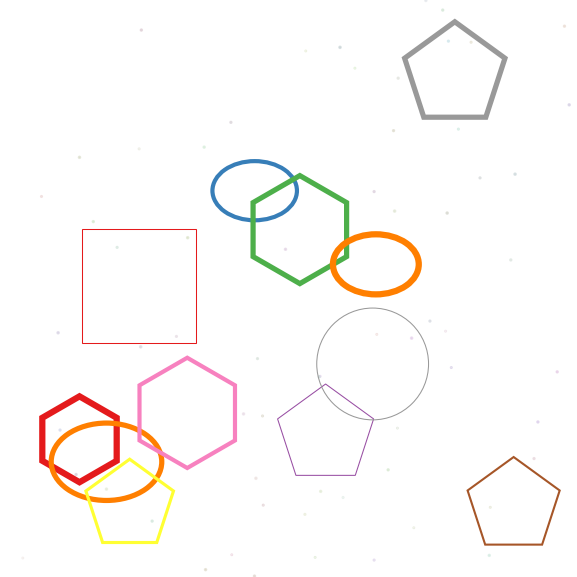[{"shape": "square", "thickness": 0.5, "radius": 0.5, "center": [0.241, 0.504]}, {"shape": "hexagon", "thickness": 3, "radius": 0.37, "center": [0.138, 0.238]}, {"shape": "oval", "thickness": 2, "radius": 0.37, "center": [0.441, 0.669]}, {"shape": "hexagon", "thickness": 2.5, "radius": 0.47, "center": [0.519, 0.602]}, {"shape": "pentagon", "thickness": 0.5, "radius": 0.44, "center": [0.564, 0.247]}, {"shape": "oval", "thickness": 3, "radius": 0.37, "center": [0.651, 0.541]}, {"shape": "oval", "thickness": 2.5, "radius": 0.48, "center": [0.184, 0.2]}, {"shape": "pentagon", "thickness": 1.5, "radius": 0.4, "center": [0.225, 0.124]}, {"shape": "pentagon", "thickness": 1, "radius": 0.42, "center": [0.889, 0.124]}, {"shape": "hexagon", "thickness": 2, "radius": 0.48, "center": [0.324, 0.284]}, {"shape": "pentagon", "thickness": 2.5, "radius": 0.46, "center": [0.788, 0.87]}, {"shape": "circle", "thickness": 0.5, "radius": 0.48, "center": [0.645, 0.369]}]